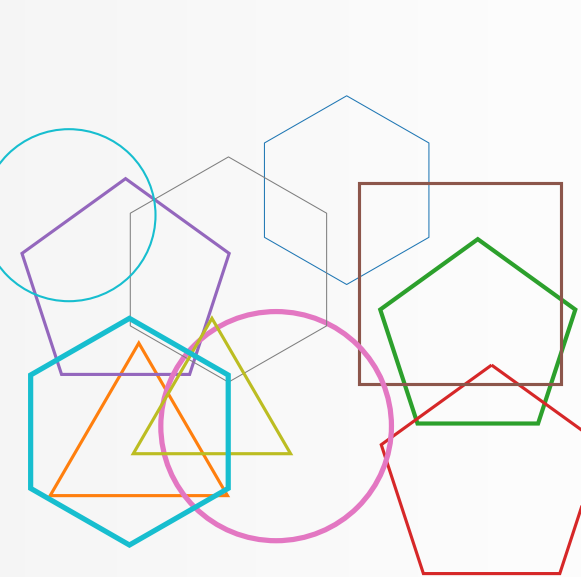[{"shape": "hexagon", "thickness": 0.5, "radius": 0.82, "center": [0.596, 0.67]}, {"shape": "triangle", "thickness": 1.5, "radius": 0.88, "center": [0.239, 0.229]}, {"shape": "pentagon", "thickness": 2, "radius": 0.88, "center": [0.822, 0.409]}, {"shape": "pentagon", "thickness": 1.5, "radius": 1.0, "center": [0.846, 0.167]}, {"shape": "pentagon", "thickness": 1.5, "radius": 0.94, "center": [0.216, 0.502]}, {"shape": "square", "thickness": 1.5, "radius": 0.87, "center": [0.792, 0.509]}, {"shape": "circle", "thickness": 2.5, "radius": 0.99, "center": [0.475, 0.261]}, {"shape": "hexagon", "thickness": 0.5, "radius": 0.98, "center": [0.393, 0.532]}, {"shape": "triangle", "thickness": 1.5, "radius": 0.78, "center": [0.365, 0.292]}, {"shape": "circle", "thickness": 1, "radius": 0.74, "center": [0.119, 0.627]}, {"shape": "hexagon", "thickness": 2.5, "radius": 0.98, "center": [0.223, 0.252]}]